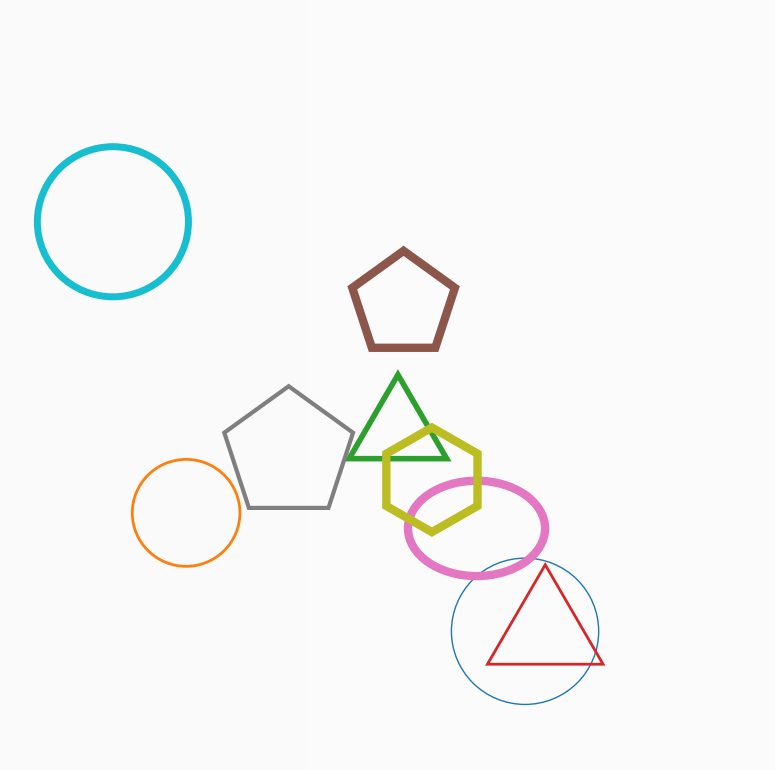[{"shape": "circle", "thickness": 0.5, "radius": 0.48, "center": [0.677, 0.18]}, {"shape": "circle", "thickness": 1, "radius": 0.35, "center": [0.24, 0.334]}, {"shape": "triangle", "thickness": 2, "radius": 0.36, "center": [0.513, 0.441]}, {"shape": "triangle", "thickness": 1, "radius": 0.43, "center": [0.704, 0.18]}, {"shape": "pentagon", "thickness": 3, "radius": 0.35, "center": [0.521, 0.605]}, {"shape": "oval", "thickness": 3, "radius": 0.44, "center": [0.615, 0.314]}, {"shape": "pentagon", "thickness": 1.5, "radius": 0.44, "center": [0.372, 0.411]}, {"shape": "hexagon", "thickness": 3, "radius": 0.34, "center": [0.557, 0.377]}, {"shape": "circle", "thickness": 2.5, "radius": 0.49, "center": [0.146, 0.712]}]